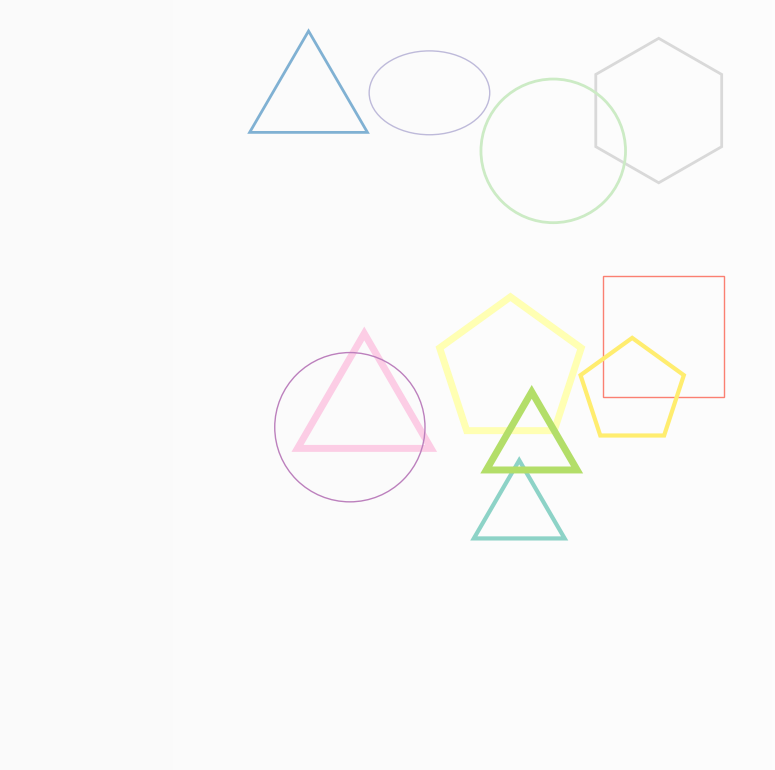[{"shape": "triangle", "thickness": 1.5, "radius": 0.34, "center": [0.67, 0.335]}, {"shape": "pentagon", "thickness": 2.5, "radius": 0.48, "center": [0.659, 0.518]}, {"shape": "oval", "thickness": 0.5, "radius": 0.39, "center": [0.554, 0.879]}, {"shape": "square", "thickness": 0.5, "radius": 0.39, "center": [0.856, 0.563]}, {"shape": "triangle", "thickness": 1, "radius": 0.44, "center": [0.398, 0.872]}, {"shape": "triangle", "thickness": 2.5, "radius": 0.34, "center": [0.686, 0.423]}, {"shape": "triangle", "thickness": 2.5, "radius": 0.5, "center": [0.47, 0.467]}, {"shape": "hexagon", "thickness": 1, "radius": 0.47, "center": [0.85, 0.856]}, {"shape": "circle", "thickness": 0.5, "radius": 0.48, "center": [0.451, 0.445]}, {"shape": "circle", "thickness": 1, "radius": 0.47, "center": [0.714, 0.804]}, {"shape": "pentagon", "thickness": 1.5, "radius": 0.35, "center": [0.816, 0.491]}]